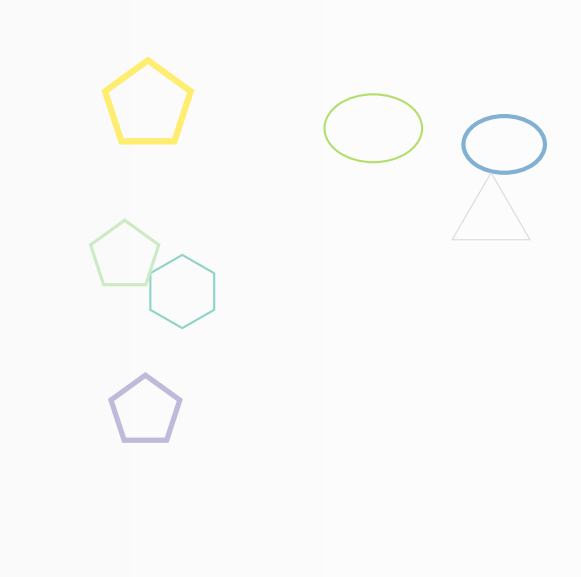[{"shape": "hexagon", "thickness": 1, "radius": 0.32, "center": [0.314, 0.494]}, {"shape": "pentagon", "thickness": 2.5, "radius": 0.31, "center": [0.25, 0.287]}, {"shape": "oval", "thickness": 2, "radius": 0.35, "center": [0.867, 0.749]}, {"shape": "oval", "thickness": 1, "radius": 0.42, "center": [0.642, 0.777]}, {"shape": "triangle", "thickness": 0.5, "radius": 0.39, "center": [0.845, 0.623]}, {"shape": "pentagon", "thickness": 1.5, "radius": 0.31, "center": [0.215, 0.556]}, {"shape": "pentagon", "thickness": 3, "radius": 0.39, "center": [0.254, 0.817]}]